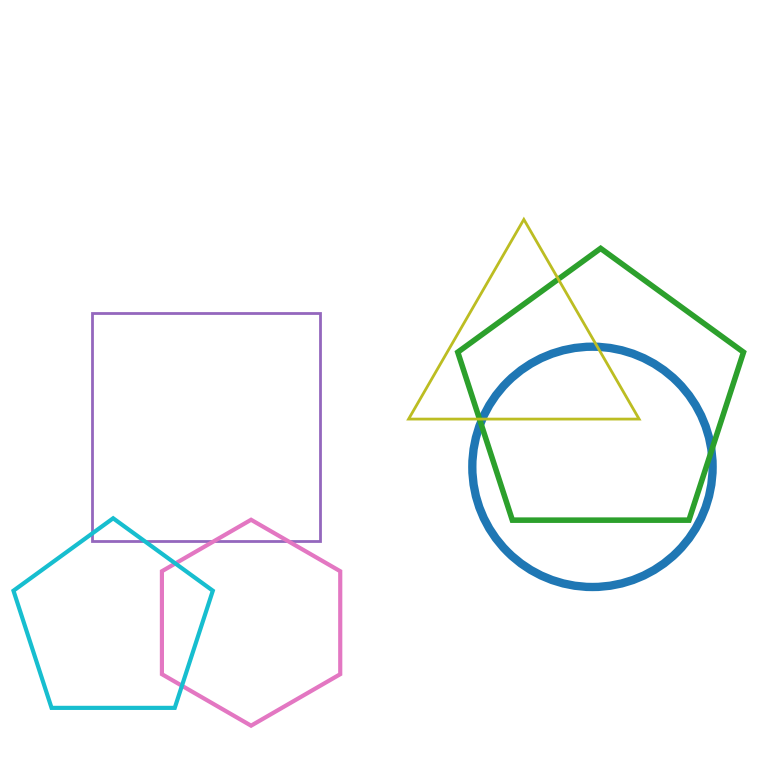[{"shape": "circle", "thickness": 3, "radius": 0.78, "center": [0.769, 0.394]}, {"shape": "pentagon", "thickness": 2, "radius": 0.98, "center": [0.78, 0.482]}, {"shape": "square", "thickness": 1, "radius": 0.74, "center": [0.267, 0.445]}, {"shape": "hexagon", "thickness": 1.5, "radius": 0.67, "center": [0.326, 0.191]}, {"shape": "triangle", "thickness": 1, "radius": 0.86, "center": [0.68, 0.542]}, {"shape": "pentagon", "thickness": 1.5, "radius": 0.68, "center": [0.147, 0.191]}]